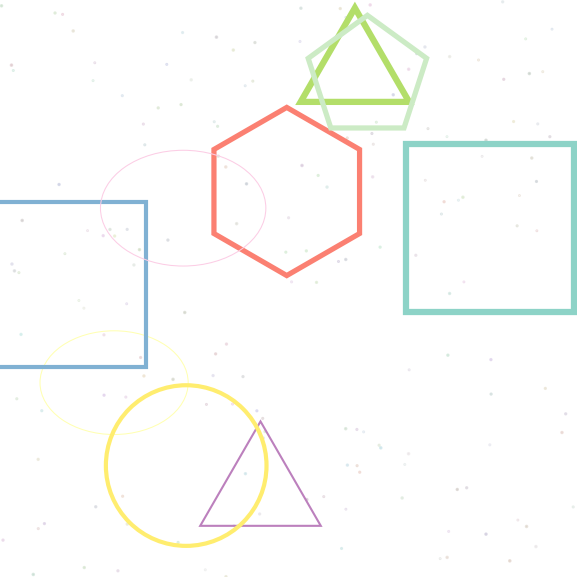[{"shape": "square", "thickness": 3, "radius": 0.73, "center": [0.849, 0.604]}, {"shape": "oval", "thickness": 0.5, "radius": 0.64, "center": [0.198, 0.337]}, {"shape": "hexagon", "thickness": 2.5, "radius": 0.73, "center": [0.497, 0.668]}, {"shape": "square", "thickness": 2, "radius": 0.71, "center": [0.11, 0.507]}, {"shape": "triangle", "thickness": 3, "radius": 0.54, "center": [0.615, 0.877]}, {"shape": "oval", "thickness": 0.5, "radius": 0.72, "center": [0.317, 0.639]}, {"shape": "triangle", "thickness": 1, "radius": 0.6, "center": [0.451, 0.149]}, {"shape": "pentagon", "thickness": 2.5, "radius": 0.54, "center": [0.636, 0.865]}, {"shape": "circle", "thickness": 2, "radius": 0.7, "center": [0.322, 0.193]}]